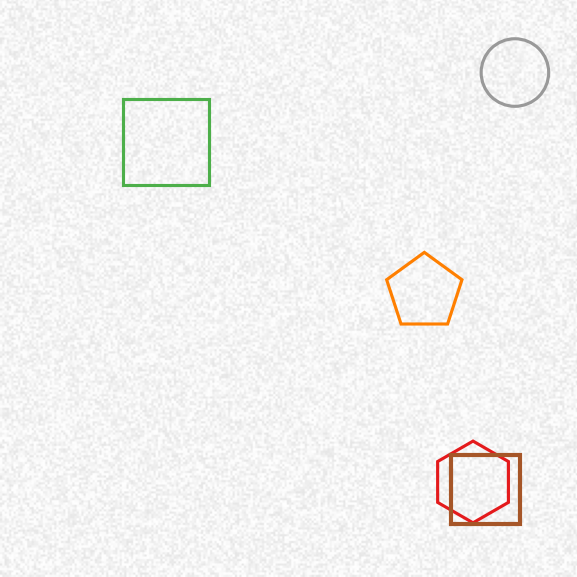[{"shape": "hexagon", "thickness": 1.5, "radius": 0.35, "center": [0.819, 0.165]}, {"shape": "square", "thickness": 1.5, "radius": 0.37, "center": [0.287, 0.754]}, {"shape": "pentagon", "thickness": 1.5, "radius": 0.34, "center": [0.735, 0.494]}, {"shape": "square", "thickness": 2, "radius": 0.3, "center": [0.841, 0.151]}, {"shape": "circle", "thickness": 1.5, "radius": 0.29, "center": [0.892, 0.874]}]